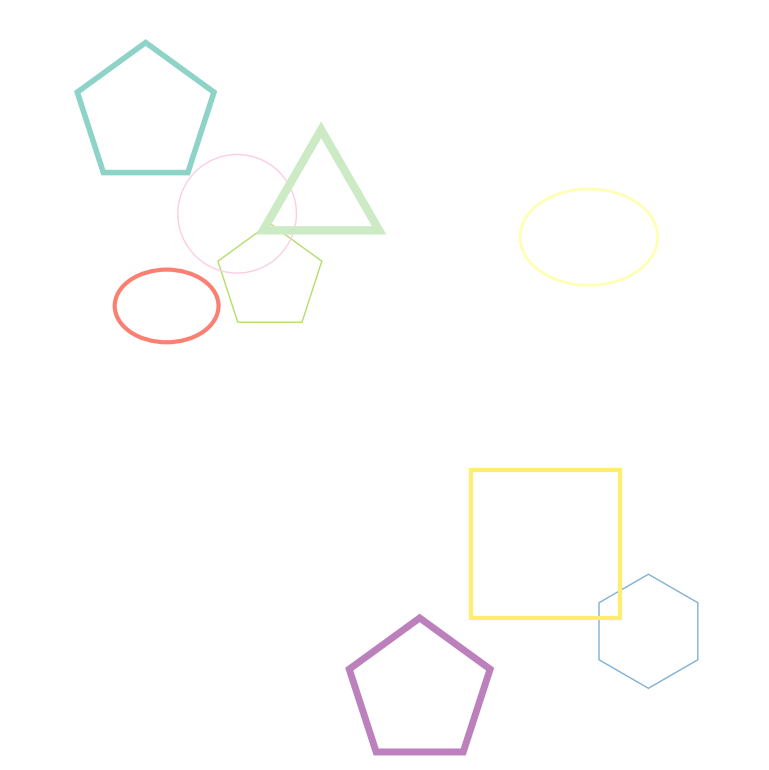[{"shape": "pentagon", "thickness": 2, "radius": 0.47, "center": [0.189, 0.851]}, {"shape": "oval", "thickness": 1, "radius": 0.45, "center": [0.765, 0.692]}, {"shape": "oval", "thickness": 1.5, "radius": 0.34, "center": [0.216, 0.603]}, {"shape": "hexagon", "thickness": 0.5, "radius": 0.37, "center": [0.842, 0.18]}, {"shape": "pentagon", "thickness": 0.5, "radius": 0.35, "center": [0.35, 0.639]}, {"shape": "circle", "thickness": 0.5, "radius": 0.38, "center": [0.308, 0.722]}, {"shape": "pentagon", "thickness": 2.5, "radius": 0.48, "center": [0.545, 0.101]}, {"shape": "triangle", "thickness": 3, "radius": 0.44, "center": [0.417, 0.744]}, {"shape": "square", "thickness": 1.5, "radius": 0.48, "center": [0.708, 0.294]}]